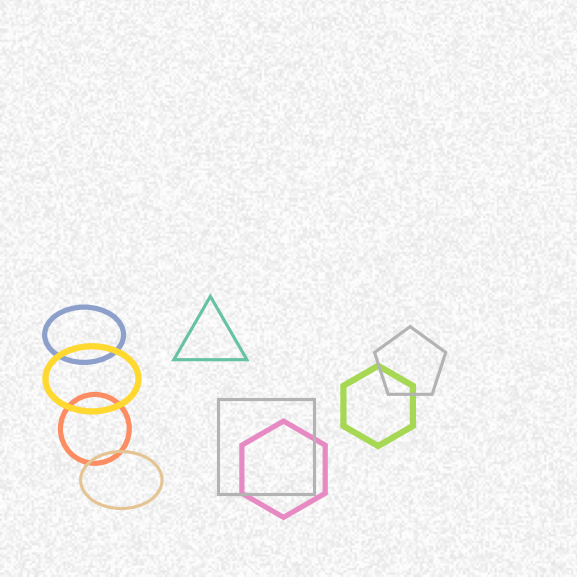[{"shape": "triangle", "thickness": 1.5, "radius": 0.37, "center": [0.364, 0.413]}, {"shape": "circle", "thickness": 2.5, "radius": 0.3, "center": [0.164, 0.257]}, {"shape": "oval", "thickness": 2.5, "radius": 0.34, "center": [0.146, 0.419]}, {"shape": "hexagon", "thickness": 2.5, "radius": 0.42, "center": [0.491, 0.187]}, {"shape": "hexagon", "thickness": 3, "radius": 0.35, "center": [0.655, 0.296]}, {"shape": "oval", "thickness": 3, "radius": 0.4, "center": [0.159, 0.343]}, {"shape": "oval", "thickness": 1.5, "radius": 0.35, "center": [0.21, 0.168]}, {"shape": "square", "thickness": 1.5, "radius": 0.41, "center": [0.461, 0.226]}, {"shape": "pentagon", "thickness": 1.5, "radius": 0.32, "center": [0.71, 0.369]}]